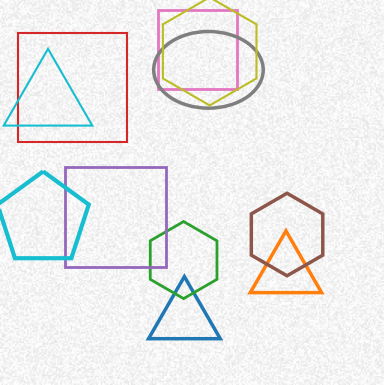[{"shape": "triangle", "thickness": 2.5, "radius": 0.54, "center": [0.479, 0.174]}, {"shape": "triangle", "thickness": 2.5, "radius": 0.53, "center": [0.743, 0.293]}, {"shape": "hexagon", "thickness": 2, "radius": 0.5, "center": [0.477, 0.324]}, {"shape": "square", "thickness": 1.5, "radius": 0.71, "center": [0.188, 0.772]}, {"shape": "square", "thickness": 2, "radius": 0.66, "center": [0.301, 0.436]}, {"shape": "hexagon", "thickness": 2.5, "radius": 0.54, "center": [0.746, 0.391]}, {"shape": "square", "thickness": 2, "radius": 0.51, "center": [0.514, 0.871]}, {"shape": "oval", "thickness": 2.5, "radius": 0.71, "center": [0.541, 0.819]}, {"shape": "hexagon", "thickness": 1.5, "radius": 0.7, "center": [0.545, 0.867]}, {"shape": "triangle", "thickness": 1.5, "radius": 0.66, "center": [0.125, 0.74]}, {"shape": "pentagon", "thickness": 3, "radius": 0.62, "center": [0.112, 0.43]}]